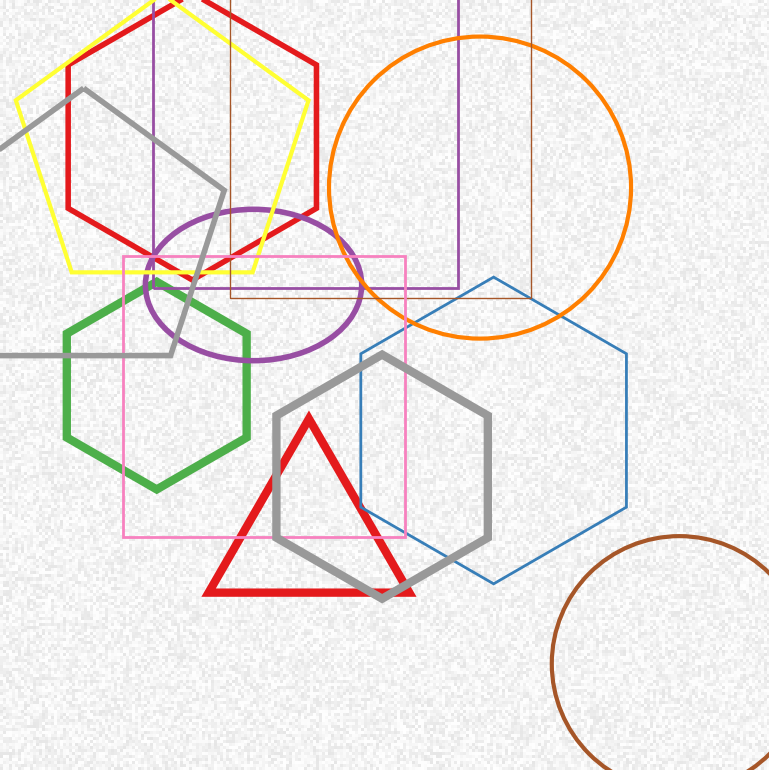[{"shape": "hexagon", "thickness": 2, "radius": 0.93, "center": [0.25, 0.823]}, {"shape": "triangle", "thickness": 3, "radius": 0.75, "center": [0.401, 0.306]}, {"shape": "hexagon", "thickness": 1, "radius": 1.0, "center": [0.641, 0.441]}, {"shape": "hexagon", "thickness": 3, "radius": 0.67, "center": [0.204, 0.499]}, {"shape": "oval", "thickness": 2, "radius": 0.7, "center": [0.329, 0.63]}, {"shape": "square", "thickness": 1, "radius": 0.99, "center": [0.397, 0.823]}, {"shape": "circle", "thickness": 1.5, "radius": 0.98, "center": [0.623, 0.756]}, {"shape": "pentagon", "thickness": 1.5, "radius": 1.0, "center": [0.211, 0.808]}, {"shape": "circle", "thickness": 1.5, "radius": 0.83, "center": [0.882, 0.138]}, {"shape": "square", "thickness": 0.5, "radius": 0.98, "center": [0.494, 0.808]}, {"shape": "square", "thickness": 1, "radius": 0.91, "center": [0.343, 0.485]}, {"shape": "hexagon", "thickness": 3, "radius": 0.79, "center": [0.496, 0.381]}, {"shape": "pentagon", "thickness": 2, "radius": 0.96, "center": [0.109, 0.693]}]